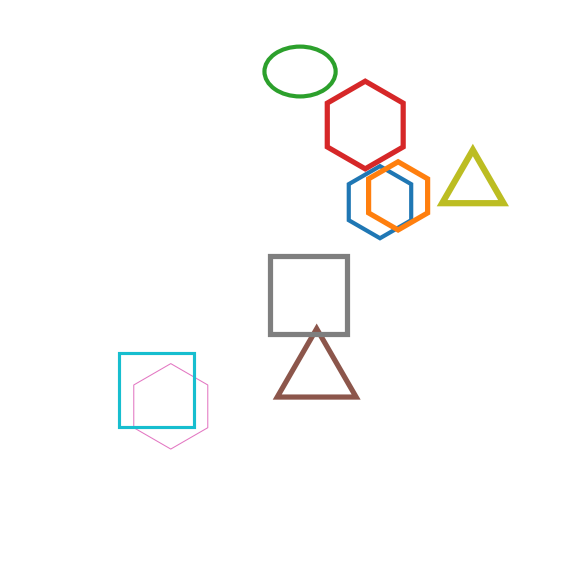[{"shape": "hexagon", "thickness": 2, "radius": 0.31, "center": [0.658, 0.649]}, {"shape": "hexagon", "thickness": 2.5, "radius": 0.3, "center": [0.689, 0.66]}, {"shape": "oval", "thickness": 2, "radius": 0.31, "center": [0.52, 0.875]}, {"shape": "hexagon", "thickness": 2.5, "radius": 0.38, "center": [0.632, 0.783]}, {"shape": "triangle", "thickness": 2.5, "radius": 0.39, "center": [0.548, 0.351]}, {"shape": "hexagon", "thickness": 0.5, "radius": 0.37, "center": [0.296, 0.296]}, {"shape": "square", "thickness": 2.5, "radius": 0.34, "center": [0.534, 0.489]}, {"shape": "triangle", "thickness": 3, "radius": 0.31, "center": [0.819, 0.678]}, {"shape": "square", "thickness": 1.5, "radius": 0.32, "center": [0.271, 0.324]}]